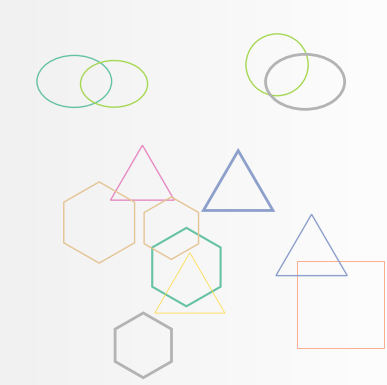[{"shape": "oval", "thickness": 1, "radius": 0.48, "center": [0.192, 0.789]}, {"shape": "hexagon", "thickness": 1.5, "radius": 0.51, "center": [0.481, 0.306]}, {"shape": "square", "thickness": 0.5, "radius": 0.56, "center": [0.879, 0.209]}, {"shape": "triangle", "thickness": 1, "radius": 0.53, "center": [0.804, 0.337]}, {"shape": "triangle", "thickness": 2, "radius": 0.52, "center": [0.615, 0.505]}, {"shape": "triangle", "thickness": 1, "radius": 0.48, "center": [0.367, 0.528]}, {"shape": "circle", "thickness": 1, "radius": 0.4, "center": [0.715, 0.832]}, {"shape": "oval", "thickness": 1, "radius": 0.43, "center": [0.294, 0.782]}, {"shape": "triangle", "thickness": 0.5, "radius": 0.52, "center": [0.49, 0.239]}, {"shape": "hexagon", "thickness": 1, "radius": 0.41, "center": [0.442, 0.407]}, {"shape": "hexagon", "thickness": 1, "radius": 0.53, "center": [0.256, 0.422]}, {"shape": "oval", "thickness": 2, "radius": 0.51, "center": [0.787, 0.787]}, {"shape": "hexagon", "thickness": 2, "radius": 0.42, "center": [0.37, 0.103]}]